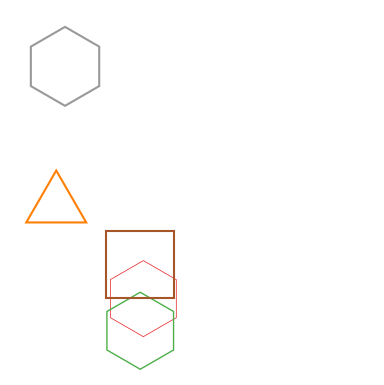[{"shape": "hexagon", "thickness": 0.5, "radius": 0.49, "center": [0.372, 0.224]}, {"shape": "hexagon", "thickness": 1, "radius": 0.5, "center": [0.364, 0.141]}, {"shape": "triangle", "thickness": 1.5, "radius": 0.45, "center": [0.146, 0.467]}, {"shape": "square", "thickness": 1.5, "radius": 0.44, "center": [0.363, 0.313]}, {"shape": "hexagon", "thickness": 1.5, "radius": 0.51, "center": [0.169, 0.828]}]